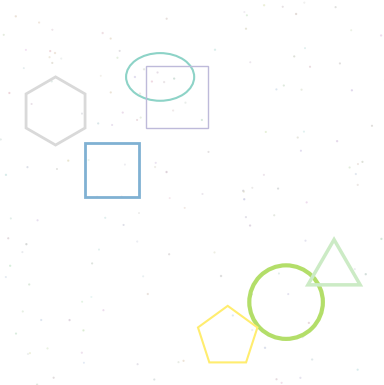[{"shape": "oval", "thickness": 1.5, "radius": 0.44, "center": [0.416, 0.8]}, {"shape": "square", "thickness": 1, "radius": 0.4, "center": [0.459, 0.748]}, {"shape": "square", "thickness": 2, "radius": 0.35, "center": [0.292, 0.559]}, {"shape": "circle", "thickness": 3, "radius": 0.48, "center": [0.743, 0.215]}, {"shape": "hexagon", "thickness": 2, "radius": 0.44, "center": [0.144, 0.712]}, {"shape": "triangle", "thickness": 2.5, "radius": 0.39, "center": [0.868, 0.299]}, {"shape": "pentagon", "thickness": 1.5, "radius": 0.41, "center": [0.591, 0.124]}]